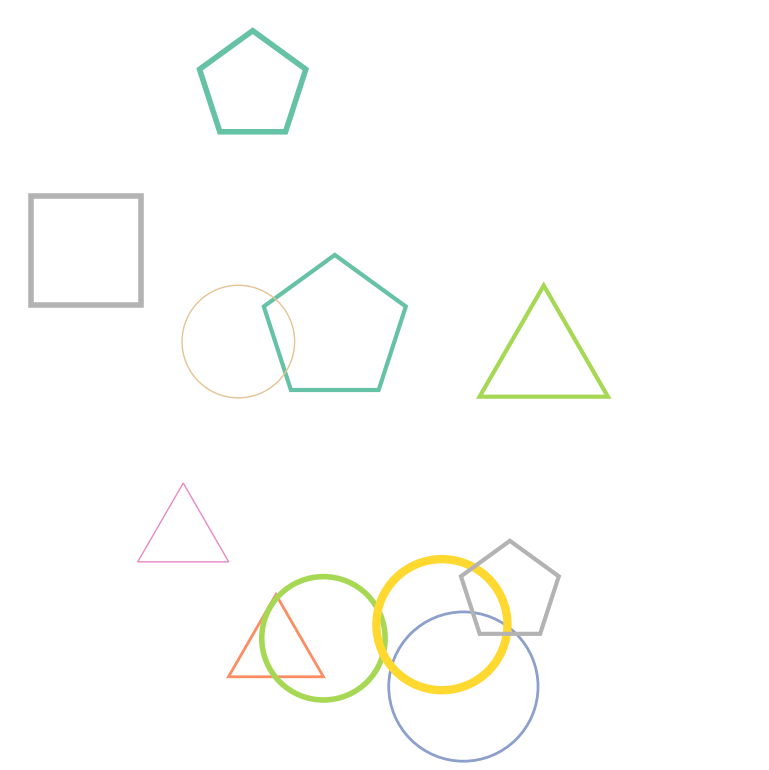[{"shape": "pentagon", "thickness": 2, "radius": 0.36, "center": [0.328, 0.888]}, {"shape": "pentagon", "thickness": 1.5, "radius": 0.48, "center": [0.435, 0.572]}, {"shape": "triangle", "thickness": 1, "radius": 0.36, "center": [0.358, 0.157]}, {"shape": "circle", "thickness": 1, "radius": 0.48, "center": [0.602, 0.108]}, {"shape": "triangle", "thickness": 0.5, "radius": 0.34, "center": [0.238, 0.304]}, {"shape": "circle", "thickness": 2, "radius": 0.4, "center": [0.42, 0.171]}, {"shape": "triangle", "thickness": 1.5, "radius": 0.48, "center": [0.706, 0.533]}, {"shape": "circle", "thickness": 3, "radius": 0.43, "center": [0.574, 0.189]}, {"shape": "circle", "thickness": 0.5, "radius": 0.37, "center": [0.31, 0.556]}, {"shape": "square", "thickness": 2, "radius": 0.36, "center": [0.112, 0.675]}, {"shape": "pentagon", "thickness": 1.5, "radius": 0.33, "center": [0.662, 0.231]}]